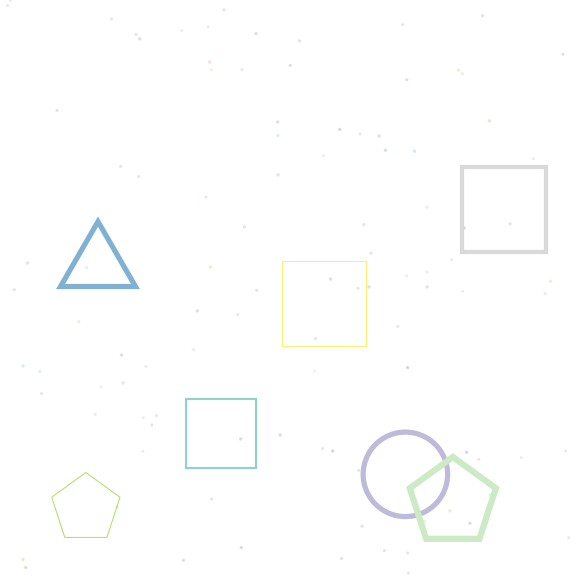[{"shape": "square", "thickness": 1, "radius": 0.3, "center": [0.383, 0.249]}, {"shape": "circle", "thickness": 2.5, "radius": 0.37, "center": [0.702, 0.178]}, {"shape": "triangle", "thickness": 2.5, "radius": 0.37, "center": [0.17, 0.54]}, {"shape": "pentagon", "thickness": 0.5, "radius": 0.31, "center": [0.149, 0.119]}, {"shape": "square", "thickness": 2, "radius": 0.37, "center": [0.872, 0.636]}, {"shape": "pentagon", "thickness": 3, "radius": 0.39, "center": [0.784, 0.129]}, {"shape": "square", "thickness": 0.5, "radius": 0.37, "center": [0.561, 0.473]}]